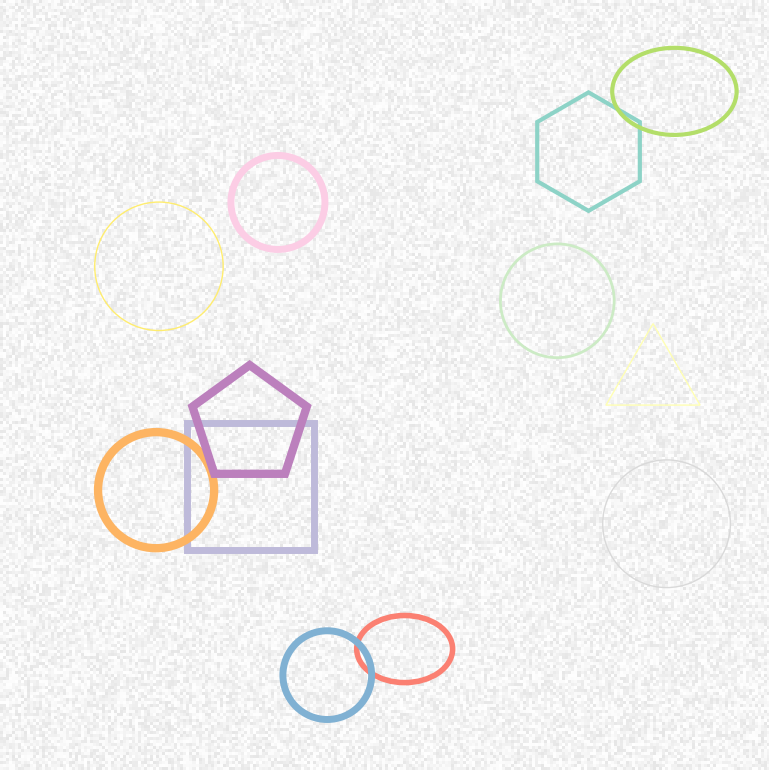[{"shape": "hexagon", "thickness": 1.5, "radius": 0.38, "center": [0.764, 0.803]}, {"shape": "triangle", "thickness": 0.5, "radius": 0.35, "center": [0.848, 0.509]}, {"shape": "square", "thickness": 2.5, "radius": 0.41, "center": [0.326, 0.368]}, {"shape": "oval", "thickness": 2, "radius": 0.31, "center": [0.526, 0.157]}, {"shape": "circle", "thickness": 2.5, "radius": 0.29, "center": [0.425, 0.123]}, {"shape": "circle", "thickness": 3, "radius": 0.38, "center": [0.203, 0.363]}, {"shape": "oval", "thickness": 1.5, "radius": 0.4, "center": [0.876, 0.881]}, {"shape": "circle", "thickness": 2.5, "radius": 0.31, "center": [0.361, 0.737]}, {"shape": "circle", "thickness": 0.5, "radius": 0.41, "center": [0.866, 0.32]}, {"shape": "pentagon", "thickness": 3, "radius": 0.39, "center": [0.324, 0.448]}, {"shape": "circle", "thickness": 1, "radius": 0.37, "center": [0.724, 0.609]}, {"shape": "circle", "thickness": 0.5, "radius": 0.42, "center": [0.206, 0.654]}]